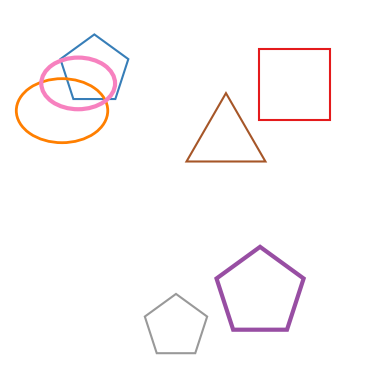[{"shape": "square", "thickness": 1.5, "radius": 0.46, "center": [0.765, 0.78]}, {"shape": "pentagon", "thickness": 1.5, "radius": 0.46, "center": [0.245, 0.818]}, {"shape": "pentagon", "thickness": 3, "radius": 0.59, "center": [0.676, 0.24]}, {"shape": "oval", "thickness": 2, "radius": 0.59, "center": [0.161, 0.713]}, {"shape": "triangle", "thickness": 1.5, "radius": 0.59, "center": [0.587, 0.64]}, {"shape": "oval", "thickness": 3, "radius": 0.48, "center": [0.203, 0.783]}, {"shape": "pentagon", "thickness": 1.5, "radius": 0.43, "center": [0.457, 0.151]}]